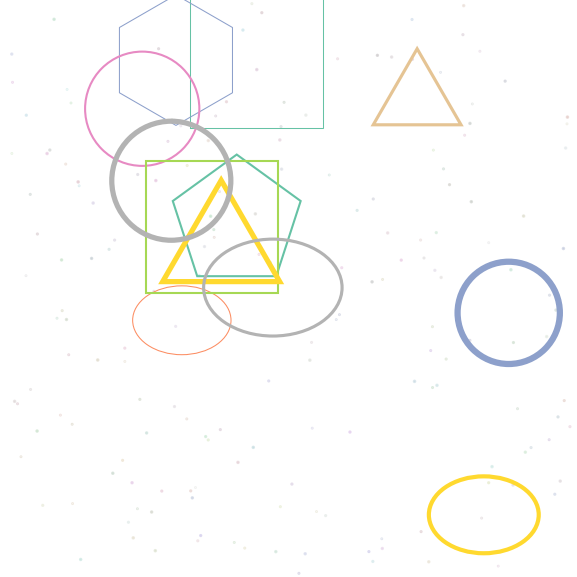[{"shape": "pentagon", "thickness": 1, "radius": 0.58, "center": [0.41, 0.615]}, {"shape": "square", "thickness": 0.5, "radius": 0.57, "center": [0.444, 0.893]}, {"shape": "oval", "thickness": 0.5, "radius": 0.43, "center": [0.315, 0.445]}, {"shape": "hexagon", "thickness": 0.5, "radius": 0.57, "center": [0.305, 0.895]}, {"shape": "circle", "thickness": 3, "radius": 0.44, "center": [0.881, 0.457]}, {"shape": "circle", "thickness": 1, "radius": 0.49, "center": [0.246, 0.811]}, {"shape": "square", "thickness": 1, "radius": 0.57, "center": [0.367, 0.606]}, {"shape": "triangle", "thickness": 2.5, "radius": 0.58, "center": [0.383, 0.57]}, {"shape": "oval", "thickness": 2, "radius": 0.48, "center": [0.838, 0.108]}, {"shape": "triangle", "thickness": 1.5, "radius": 0.44, "center": [0.722, 0.827]}, {"shape": "oval", "thickness": 1.5, "radius": 0.6, "center": [0.472, 0.501]}, {"shape": "circle", "thickness": 2.5, "radius": 0.52, "center": [0.297, 0.686]}]